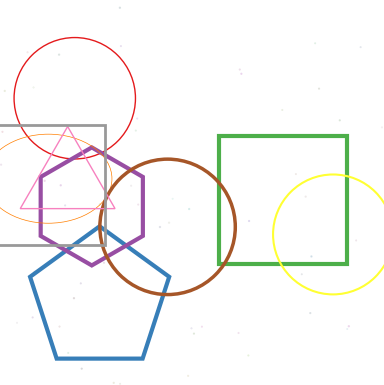[{"shape": "circle", "thickness": 1, "radius": 0.79, "center": [0.194, 0.745]}, {"shape": "pentagon", "thickness": 3, "radius": 0.95, "center": [0.259, 0.222]}, {"shape": "square", "thickness": 3, "radius": 0.83, "center": [0.736, 0.481]}, {"shape": "hexagon", "thickness": 3, "radius": 0.77, "center": [0.238, 0.464]}, {"shape": "oval", "thickness": 0.5, "radius": 0.83, "center": [0.126, 0.536]}, {"shape": "circle", "thickness": 1.5, "radius": 0.78, "center": [0.865, 0.391]}, {"shape": "circle", "thickness": 2.5, "radius": 0.88, "center": [0.435, 0.411]}, {"shape": "triangle", "thickness": 1, "radius": 0.71, "center": [0.176, 0.529]}, {"shape": "square", "thickness": 2, "radius": 0.77, "center": [0.119, 0.519]}]